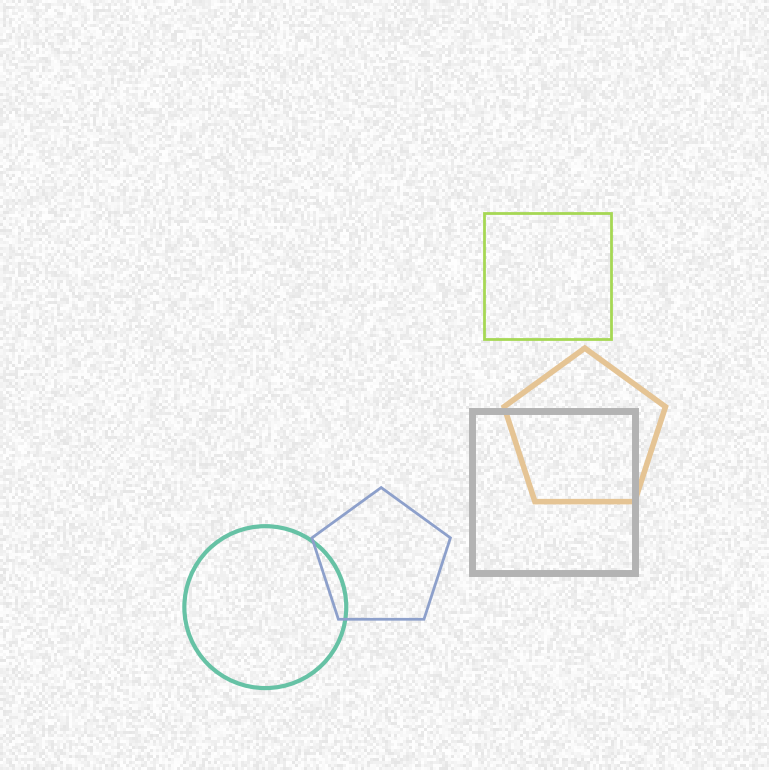[{"shape": "circle", "thickness": 1.5, "radius": 0.53, "center": [0.345, 0.212]}, {"shape": "pentagon", "thickness": 1, "radius": 0.47, "center": [0.495, 0.272]}, {"shape": "square", "thickness": 1, "radius": 0.41, "center": [0.711, 0.641]}, {"shape": "pentagon", "thickness": 2, "radius": 0.55, "center": [0.759, 0.438]}, {"shape": "square", "thickness": 2.5, "radius": 0.53, "center": [0.719, 0.361]}]